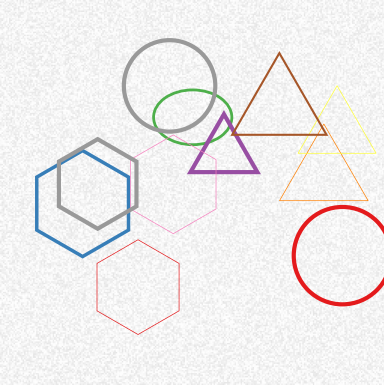[{"shape": "hexagon", "thickness": 0.5, "radius": 0.62, "center": [0.359, 0.254]}, {"shape": "circle", "thickness": 3, "radius": 0.63, "center": [0.889, 0.336]}, {"shape": "hexagon", "thickness": 2.5, "radius": 0.69, "center": [0.215, 0.471]}, {"shape": "oval", "thickness": 2, "radius": 0.51, "center": [0.501, 0.695]}, {"shape": "triangle", "thickness": 3, "radius": 0.5, "center": [0.582, 0.603]}, {"shape": "triangle", "thickness": 0.5, "radius": 0.66, "center": [0.841, 0.545]}, {"shape": "triangle", "thickness": 0.5, "radius": 0.59, "center": [0.876, 0.66]}, {"shape": "triangle", "thickness": 1.5, "radius": 0.71, "center": [0.726, 0.721]}, {"shape": "hexagon", "thickness": 0.5, "radius": 0.64, "center": [0.45, 0.521]}, {"shape": "hexagon", "thickness": 3, "radius": 0.58, "center": [0.254, 0.522]}, {"shape": "circle", "thickness": 3, "radius": 0.59, "center": [0.44, 0.777]}]